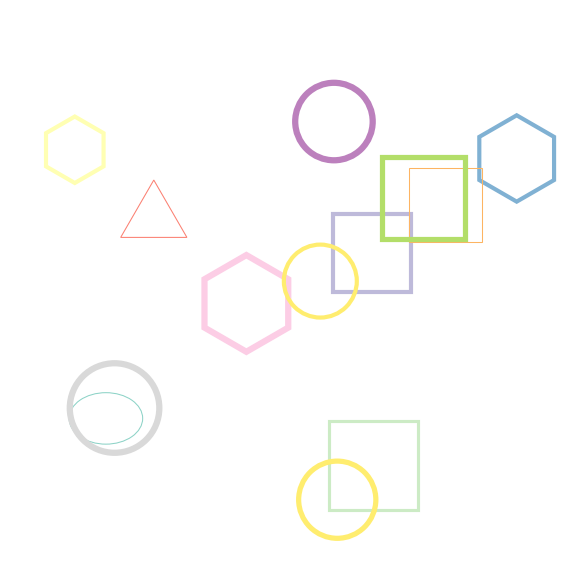[{"shape": "oval", "thickness": 0.5, "radius": 0.32, "center": [0.183, 0.275]}, {"shape": "hexagon", "thickness": 2, "radius": 0.29, "center": [0.129, 0.74]}, {"shape": "square", "thickness": 2, "radius": 0.34, "center": [0.644, 0.561]}, {"shape": "triangle", "thickness": 0.5, "radius": 0.33, "center": [0.266, 0.621]}, {"shape": "hexagon", "thickness": 2, "radius": 0.37, "center": [0.895, 0.725]}, {"shape": "square", "thickness": 0.5, "radius": 0.32, "center": [0.772, 0.644]}, {"shape": "square", "thickness": 2.5, "radius": 0.36, "center": [0.733, 0.656]}, {"shape": "hexagon", "thickness": 3, "radius": 0.42, "center": [0.427, 0.474]}, {"shape": "circle", "thickness": 3, "radius": 0.39, "center": [0.198, 0.293]}, {"shape": "circle", "thickness": 3, "radius": 0.34, "center": [0.578, 0.789]}, {"shape": "square", "thickness": 1.5, "radius": 0.38, "center": [0.647, 0.194]}, {"shape": "circle", "thickness": 2.5, "radius": 0.33, "center": [0.584, 0.134]}, {"shape": "circle", "thickness": 2, "radius": 0.32, "center": [0.555, 0.512]}]